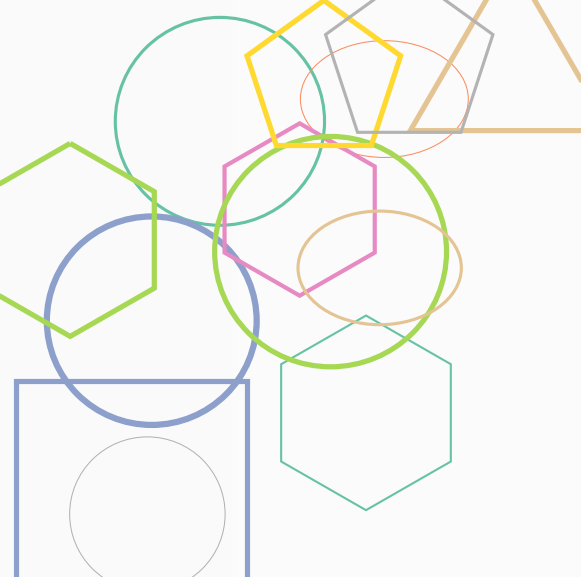[{"shape": "circle", "thickness": 1.5, "radius": 0.9, "center": [0.378, 0.789]}, {"shape": "hexagon", "thickness": 1, "radius": 0.84, "center": [0.63, 0.284]}, {"shape": "oval", "thickness": 0.5, "radius": 0.72, "center": [0.661, 0.828]}, {"shape": "circle", "thickness": 3, "radius": 0.9, "center": [0.261, 0.444]}, {"shape": "square", "thickness": 2.5, "radius": 0.99, "center": [0.226, 0.141]}, {"shape": "hexagon", "thickness": 2, "radius": 0.75, "center": [0.516, 0.636]}, {"shape": "hexagon", "thickness": 2.5, "radius": 0.84, "center": [0.121, 0.584]}, {"shape": "circle", "thickness": 2.5, "radius": 1.0, "center": [0.569, 0.563]}, {"shape": "pentagon", "thickness": 2.5, "radius": 0.69, "center": [0.557, 0.86]}, {"shape": "oval", "thickness": 1.5, "radius": 0.7, "center": [0.653, 0.535]}, {"shape": "triangle", "thickness": 2.5, "radius": 0.99, "center": [0.878, 0.872]}, {"shape": "pentagon", "thickness": 1.5, "radius": 0.76, "center": [0.704, 0.892]}, {"shape": "circle", "thickness": 0.5, "radius": 0.67, "center": [0.254, 0.109]}]